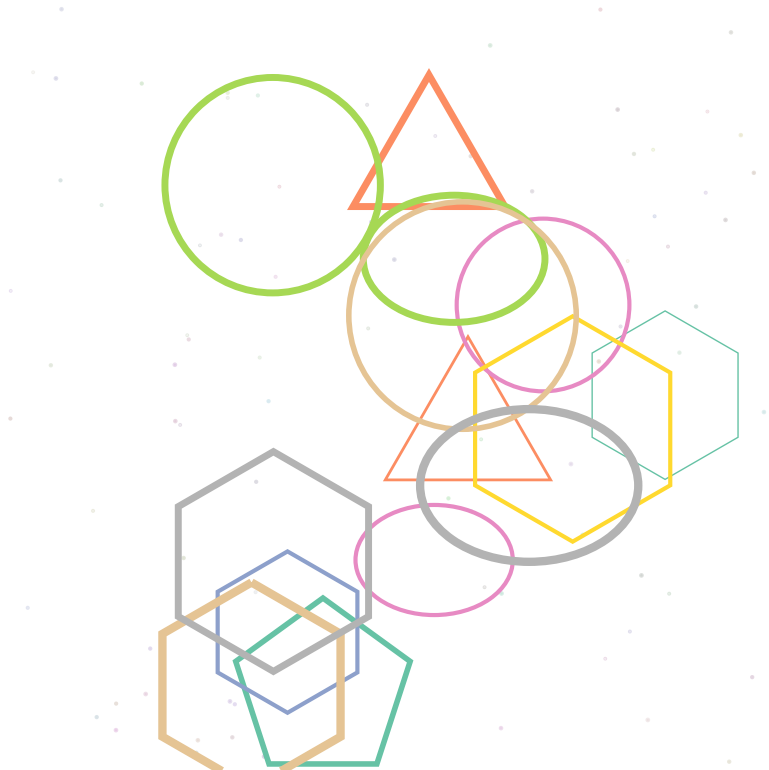[{"shape": "hexagon", "thickness": 0.5, "radius": 0.55, "center": [0.864, 0.487]}, {"shape": "pentagon", "thickness": 2, "radius": 0.6, "center": [0.419, 0.104]}, {"shape": "triangle", "thickness": 1, "radius": 0.62, "center": [0.608, 0.439]}, {"shape": "triangle", "thickness": 2.5, "radius": 0.57, "center": [0.557, 0.789]}, {"shape": "hexagon", "thickness": 1.5, "radius": 0.52, "center": [0.373, 0.179]}, {"shape": "oval", "thickness": 1.5, "radius": 0.51, "center": [0.564, 0.273]}, {"shape": "circle", "thickness": 1.5, "radius": 0.56, "center": [0.705, 0.604]}, {"shape": "oval", "thickness": 2.5, "radius": 0.59, "center": [0.59, 0.664]}, {"shape": "circle", "thickness": 2.5, "radius": 0.7, "center": [0.354, 0.759]}, {"shape": "hexagon", "thickness": 1.5, "radius": 0.73, "center": [0.744, 0.443]}, {"shape": "circle", "thickness": 2, "radius": 0.74, "center": [0.601, 0.59]}, {"shape": "hexagon", "thickness": 3, "radius": 0.67, "center": [0.327, 0.11]}, {"shape": "oval", "thickness": 3, "radius": 0.71, "center": [0.687, 0.37]}, {"shape": "hexagon", "thickness": 2.5, "radius": 0.71, "center": [0.355, 0.271]}]